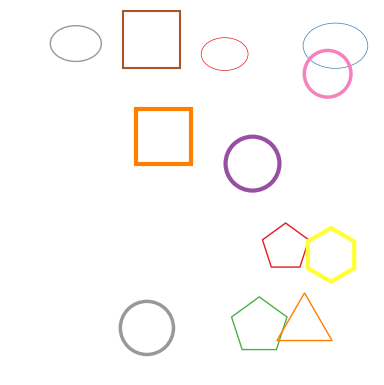[{"shape": "oval", "thickness": 0.5, "radius": 0.3, "center": [0.583, 0.86]}, {"shape": "pentagon", "thickness": 1, "radius": 0.32, "center": [0.742, 0.357]}, {"shape": "oval", "thickness": 0.5, "radius": 0.42, "center": [0.871, 0.881]}, {"shape": "pentagon", "thickness": 1, "radius": 0.38, "center": [0.673, 0.153]}, {"shape": "circle", "thickness": 3, "radius": 0.35, "center": [0.656, 0.575]}, {"shape": "triangle", "thickness": 1, "radius": 0.41, "center": [0.791, 0.157]}, {"shape": "square", "thickness": 3, "radius": 0.36, "center": [0.424, 0.645]}, {"shape": "hexagon", "thickness": 3, "radius": 0.35, "center": [0.86, 0.338]}, {"shape": "square", "thickness": 1.5, "radius": 0.37, "center": [0.393, 0.898]}, {"shape": "circle", "thickness": 2.5, "radius": 0.3, "center": [0.851, 0.808]}, {"shape": "circle", "thickness": 2.5, "radius": 0.35, "center": [0.382, 0.148]}, {"shape": "oval", "thickness": 1, "radius": 0.33, "center": [0.197, 0.887]}]